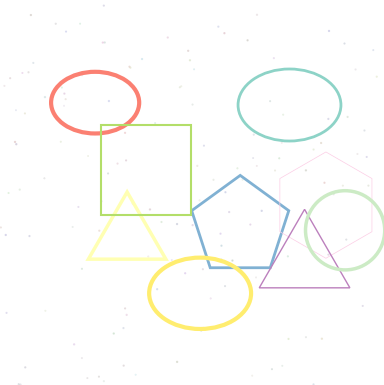[{"shape": "oval", "thickness": 2, "radius": 0.67, "center": [0.752, 0.727]}, {"shape": "triangle", "thickness": 2.5, "radius": 0.58, "center": [0.33, 0.385]}, {"shape": "oval", "thickness": 3, "radius": 0.57, "center": [0.247, 0.733]}, {"shape": "pentagon", "thickness": 2, "radius": 0.66, "center": [0.624, 0.412]}, {"shape": "square", "thickness": 1.5, "radius": 0.58, "center": [0.379, 0.557]}, {"shape": "hexagon", "thickness": 0.5, "radius": 0.69, "center": [0.847, 0.467]}, {"shape": "triangle", "thickness": 1, "radius": 0.68, "center": [0.791, 0.32]}, {"shape": "circle", "thickness": 2.5, "radius": 0.51, "center": [0.896, 0.402]}, {"shape": "oval", "thickness": 3, "radius": 0.66, "center": [0.52, 0.238]}]